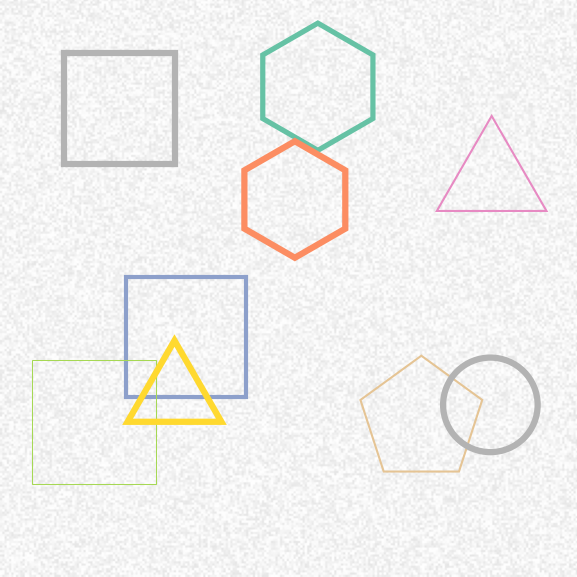[{"shape": "hexagon", "thickness": 2.5, "radius": 0.55, "center": [0.55, 0.849]}, {"shape": "hexagon", "thickness": 3, "radius": 0.5, "center": [0.511, 0.654]}, {"shape": "square", "thickness": 2, "radius": 0.52, "center": [0.322, 0.416]}, {"shape": "triangle", "thickness": 1, "radius": 0.55, "center": [0.851, 0.689]}, {"shape": "square", "thickness": 0.5, "radius": 0.54, "center": [0.162, 0.268]}, {"shape": "triangle", "thickness": 3, "radius": 0.47, "center": [0.302, 0.316]}, {"shape": "pentagon", "thickness": 1, "radius": 0.55, "center": [0.73, 0.272]}, {"shape": "square", "thickness": 3, "radius": 0.48, "center": [0.207, 0.811]}, {"shape": "circle", "thickness": 3, "radius": 0.41, "center": [0.849, 0.298]}]